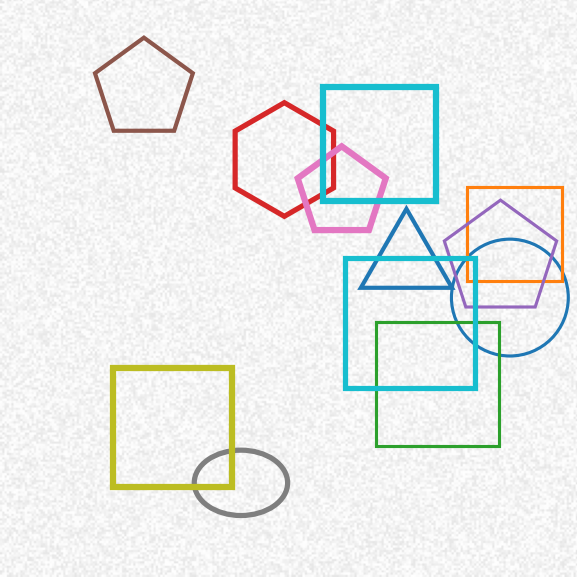[{"shape": "triangle", "thickness": 2, "radius": 0.46, "center": [0.704, 0.546]}, {"shape": "circle", "thickness": 1.5, "radius": 0.51, "center": [0.883, 0.484]}, {"shape": "square", "thickness": 1.5, "radius": 0.41, "center": [0.891, 0.594]}, {"shape": "square", "thickness": 1.5, "radius": 0.53, "center": [0.758, 0.334]}, {"shape": "hexagon", "thickness": 2.5, "radius": 0.49, "center": [0.492, 0.723]}, {"shape": "pentagon", "thickness": 1.5, "radius": 0.51, "center": [0.867, 0.55]}, {"shape": "pentagon", "thickness": 2, "radius": 0.45, "center": [0.249, 0.845]}, {"shape": "pentagon", "thickness": 3, "radius": 0.4, "center": [0.592, 0.666]}, {"shape": "oval", "thickness": 2.5, "radius": 0.4, "center": [0.417, 0.163]}, {"shape": "square", "thickness": 3, "radius": 0.52, "center": [0.299, 0.259]}, {"shape": "square", "thickness": 3, "radius": 0.49, "center": [0.657, 0.749]}, {"shape": "square", "thickness": 2.5, "radius": 0.56, "center": [0.71, 0.439]}]